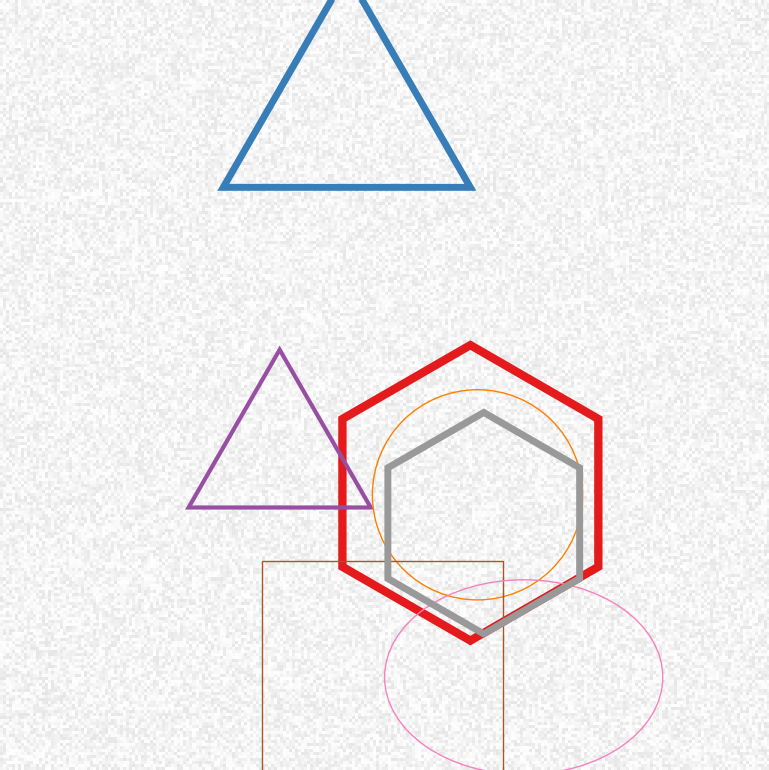[{"shape": "hexagon", "thickness": 3, "radius": 0.96, "center": [0.611, 0.36]}, {"shape": "triangle", "thickness": 2.5, "radius": 0.93, "center": [0.45, 0.849]}, {"shape": "triangle", "thickness": 1.5, "radius": 0.68, "center": [0.363, 0.409]}, {"shape": "circle", "thickness": 0.5, "radius": 0.68, "center": [0.62, 0.357]}, {"shape": "square", "thickness": 0.5, "radius": 0.78, "center": [0.497, 0.115]}, {"shape": "oval", "thickness": 0.5, "radius": 0.9, "center": [0.68, 0.121]}, {"shape": "hexagon", "thickness": 2.5, "radius": 0.72, "center": [0.628, 0.321]}]